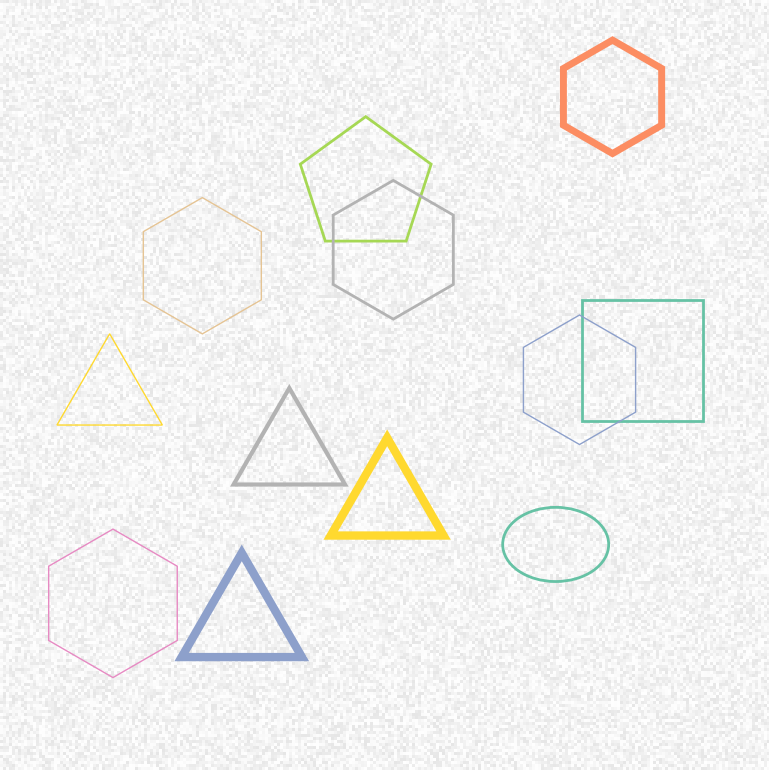[{"shape": "oval", "thickness": 1, "radius": 0.34, "center": [0.722, 0.293]}, {"shape": "square", "thickness": 1, "radius": 0.39, "center": [0.834, 0.532]}, {"shape": "hexagon", "thickness": 2.5, "radius": 0.37, "center": [0.796, 0.874]}, {"shape": "hexagon", "thickness": 0.5, "radius": 0.42, "center": [0.753, 0.507]}, {"shape": "triangle", "thickness": 3, "radius": 0.45, "center": [0.314, 0.192]}, {"shape": "hexagon", "thickness": 0.5, "radius": 0.48, "center": [0.147, 0.216]}, {"shape": "pentagon", "thickness": 1, "radius": 0.45, "center": [0.475, 0.759]}, {"shape": "triangle", "thickness": 3, "radius": 0.42, "center": [0.503, 0.347]}, {"shape": "triangle", "thickness": 0.5, "radius": 0.4, "center": [0.142, 0.488]}, {"shape": "hexagon", "thickness": 0.5, "radius": 0.44, "center": [0.263, 0.655]}, {"shape": "hexagon", "thickness": 1, "radius": 0.45, "center": [0.511, 0.676]}, {"shape": "triangle", "thickness": 1.5, "radius": 0.42, "center": [0.376, 0.413]}]